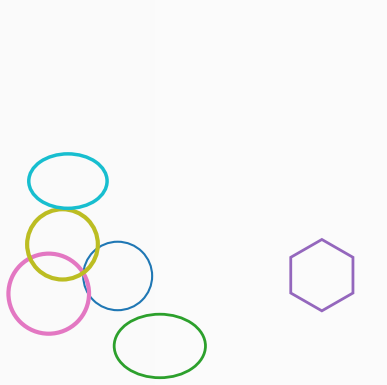[{"shape": "circle", "thickness": 1.5, "radius": 0.44, "center": [0.304, 0.283]}, {"shape": "oval", "thickness": 2, "radius": 0.59, "center": [0.412, 0.101]}, {"shape": "hexagon", "thickness": 2, "radius": 0.46, "center": [0.831, 0.285]}, {"shape": "circle", "thickness": 3, "radius": 0.52, "center": [0.126, 0.237]}, {"shape": "circle", "thickness": 3, "radius": 0.46, "center": [0.161, 0.365]}, {"shape": "oval", "thickness": 2.5, "radius": 0.51, "center": [0.175, 0.53]}]